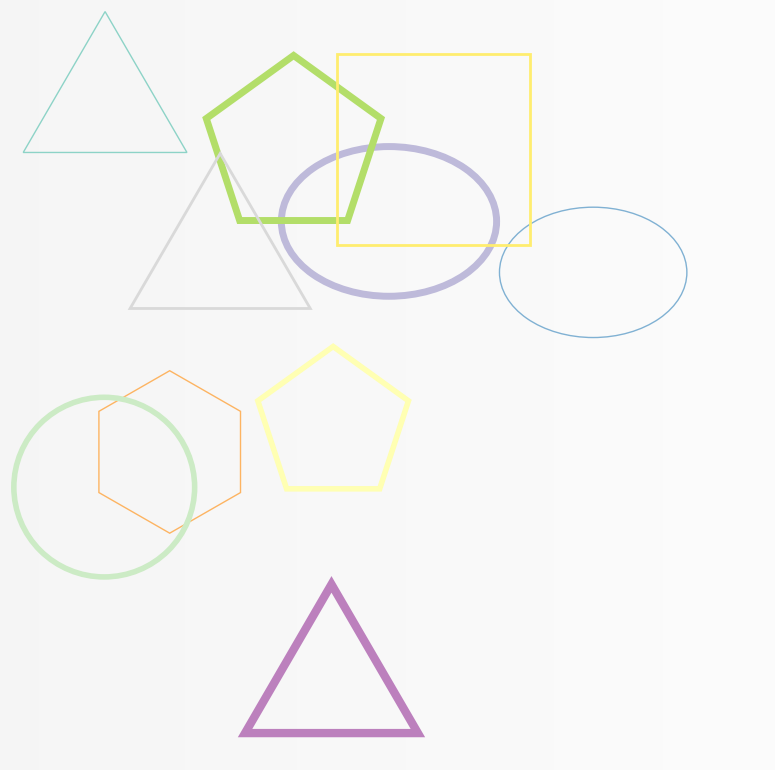[{"shape": "triangle", "thickness": 0.5, "radius": 0.61, "center": [0.136, 0.863]}, {"shape": "pentagon", "thickness": 2, "radius": 0.51, "center": [0.43, 0.448]}, {"shape": "oval", "thickness": 2.5, "radius": 0.69, "center": [0.502, 0.712]}, {"shape": "oval", "thickness": 0.5, "radius": 0.6, "center": [0.765, 0.646]}, {"shape": "hexagon", "thickness": 0.5, "radius": 0.53, "center": [0.219, 0.413]}, {"shape": "pentagon", "thickness": 2.5, "radius": 0.59, "center": [0.379, 0.809]}, {"shape": "triangle", "thickness": 1, "radius": 0.67, "center": [0.284, 0.666]}, {"shape": "triangle", "thickness": 3, "radius": 0.64, "center": [0.428, 0.112]}, {"shape": "circle", "thickness": 2, "radius": 0.58, "center": [0.135, 0.367]}, {"shape": "square", "thickness": 1, "radius": 0.62, "center": [0.559, 0.806]}]